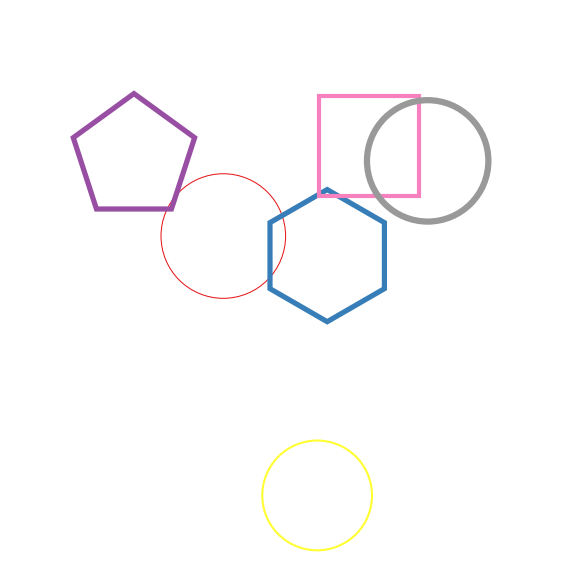[{"shape": "circle", "thickness": 0.5, "radius": 0.54, "center": [0.387, 0.59]}, {"shape": "hexagon", "thickness": 2.5, "radius": 0.57, "center": [0.567, 0.556]}, {"shape": "pentagon", "thickness": 2.5, "radius": 0.55, "center": [0.232, 0.727]}, {"shape": "circle", "thickness": 1, "radius": 0.48, "center": [0.549, 0.141]}, {"shape": "square", "thickness": 2, "radius": 0.43, "center": [0.639, 0.747]}, {"shape": "circle", "thickness": 3, "radius": 0.53, "center": [0.741, 0.721]}]